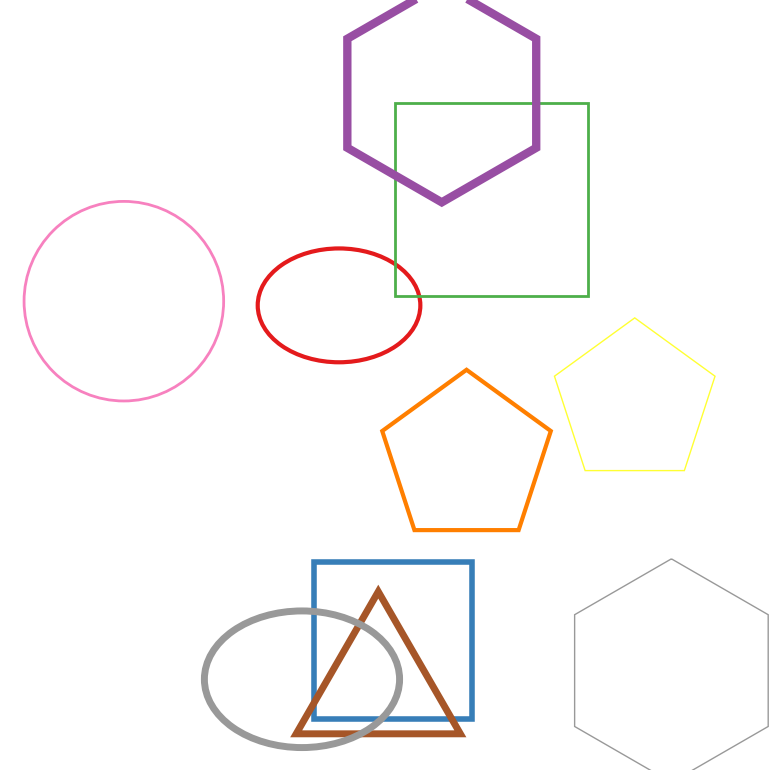[{"shape": "oval", "thickness": 1.5, "radius": 0.53, "center": [0.44, 0.603]}, {"shape": "square", "thickness": 2, "radius": 0.51, "center": [0.51, 0.168]}, {"shape": "square", "thickness": 1, "radius": 0.63, "center": [0.638, 0.74]}, {"shape": "hexagon", "thickness": 3, "radius": 0.71, "center": [0.574, 0.879]}, {"shape": "pentagon", "thickness": 1.5, "radius": 0.58, "center": [0.606, 0.405]}, {"shape": "pentagon", "thickness": 0.5, "radius": 0.55, "center": [0.824, 0.478]}, {"shape": "triangle", "thickness": 2.5, "radius": 0.62, "center": [0.491, 0.109]}, {"shape": "circle", "thickness": 1, "radius": 0.65, "center": [0.161, 0.609]}, {"shape": "hexagon", "thickness": 0.5, "radius": 0.73, "center": [0.872, 0.129]}, {"shape": "oval", "thickness": 2.5, "radius": 0.63, "center": [0.392, 0.118]}]